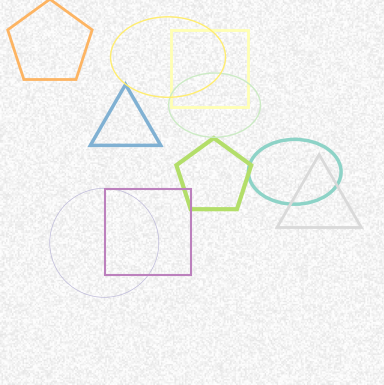[{"shape": "oval", "thickness": 2.5, "radius": 0.6, "center": [0.766, 0.554]}, {"shape": "square", "thickness": 2, "radius": 0.5, "center": [0.544, 0.822]}, {"shape": "circle", "thickness": 0.5, "radius": 0.71, "center": [0.271, 0.369]}, {"shape": "triangle", "thickness": 2.5, "radius": 0.53, "center": [0.326, 0.675]}, {"shape": "pentagon", "thickness": 2, "radius": 0.58, "center": [0.13, 0.887]}, {"shape": "pentagon", "thickness": 3, "radius": 0.51, "center": [0.555, 0.539]}, {"shape": "triangle", "thickness": 2, "radius": 0.63, "center": [0.829, 0.472]}, {"shape": "square", "thickness": 1.5, "radius": 0.56, "center": [0.384, 0.398]}, {"shape": "oval", "thickness": 1, "radius": 0.6, "center": [0.557, 0.727]}, {"shape": "oval", "thickness": 1, "radius": 0.75, "center": [0.436, 0.852]}]